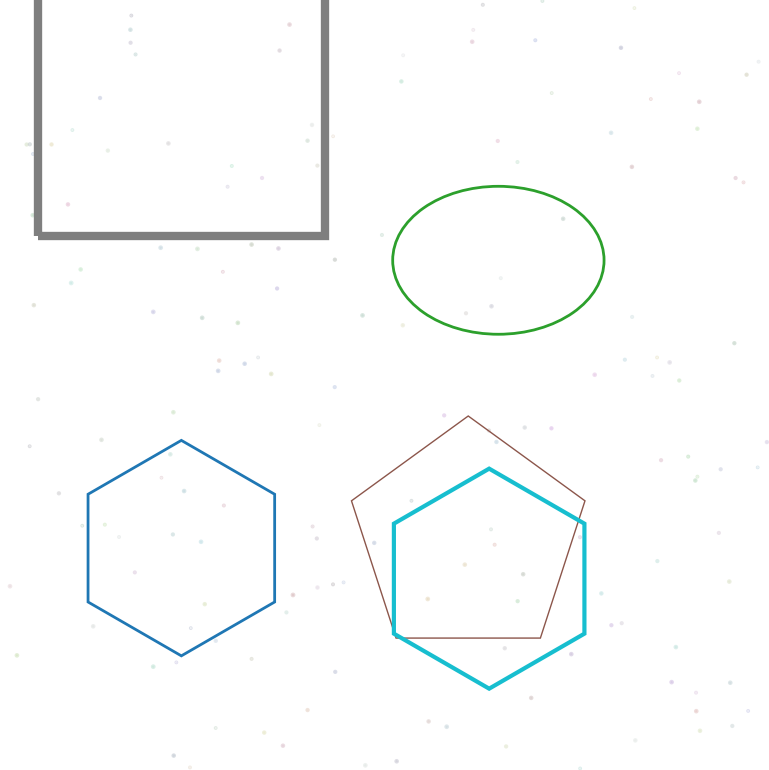[{"shape": "hexagon", "thickness": 1, "radius": 0.7, "center": [0.236, 0.288]}, {"shape": "oval", "thickness": 1, "radius": 0.69, "center": [0.647, 0.662]}, {"shape": "pentagon", "thickness": 0.5, "radius": 0.8, "center": [0.608, 0.3]}, {"shape": "square", "thickness": 3, "radius": 0.93, "center": [0.235, 0.88]}, {"shape": "hexagon", "thickness": 1.5, "radius": 0.71, "center": [0.635, 0.248]}]